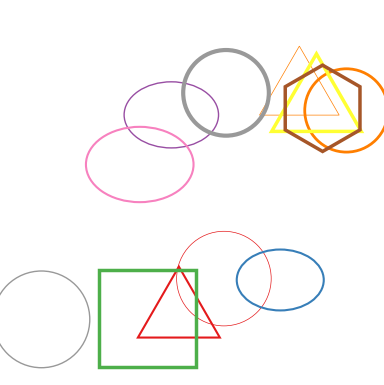[{"shape": "circle", "thickness": 0.5, "radius": 0.61, "center": [0.582, 0.276]}, {"shape": "triangle", "thickness": 1.5, "radius": 0.61, "center": [0.465, 0.185]}, {"shape": "oval", "thickness": 1.5, "radius": 0.56, "center": [0.728, 0.273]}, {"shape": "square", "thickness": 2.5, "radius": 0.63, "center": [0.383, 0.172]}, {"shape": "oval", "thickness": 1, "radius": 0.61, "center": [0.445, 0.702]}, {"shape": "circle", "thickness": 2, "radius": 0.54, "center": [0.9, 0.713]}, {"shape": "triangle", "thickness": 0.5, "radius": 0.6, "center": [0.778, 0.761]}, {"shape": "triangle", "thickness": 2.5, "radius": 0.67, "center": [0.822, 0.726]}, {"shape": "hexagon", "thickness": 2.5, "radius": 0.56, "center": [0.838, 0.719]}, {"shape": "oval", "thickness": 1.5, "radius": 0.7, "center": [0.363, 0.573]}, {"shape": "circle", "thickness": 3, "radius": 0.56, "center": [0.587, 0.759]}, {"shape": "circle", "thickness": 1, "radius": 0.63, "center": [0.108, 0.17]}]